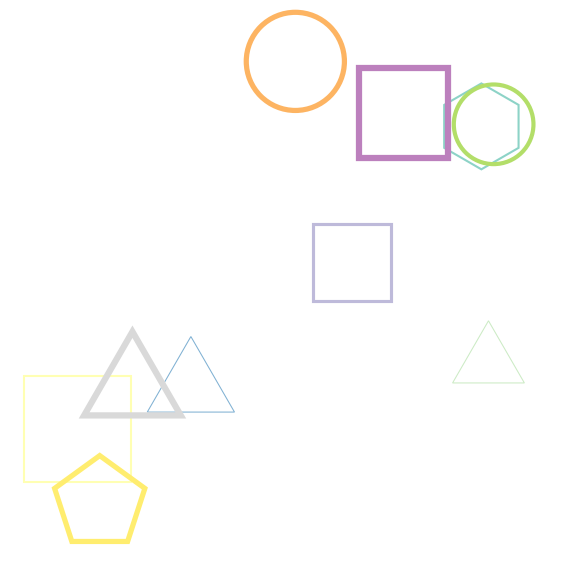[{"shape": "hexagon", "thickness": 1, "radius": 0.37, "center": [0.834, 0.78]}, {"shape": "square", "thickness": 1, "radius": 0.46, "center": [0.135, 0.256]}, {"shape": "square", "thickness": 1.5, "radius": 0.34, "center": [0.609, 0.545]}, {"shape": "triangle", "thickness": 0.5, "radius": 0.44, "center": [0.331, 0.329]}, {"shape": "circle", "thickness": 2.5, "radius": 0.42, "center": [0.511, 0.893]}, {"shape": "circle", "thickness": 2, "radius": 0.34, "center": [0.855, 0.784]}, {"shape": "triangle", "thickness": 3, "radius": 0.48, "center": [0.229, 0.328]}, {"shape": "square", "thickness": 3, "radius": 0.39, "center": [0.698, 0.803]}, {"shape": "triangle", "thickness": 0.5, "radius": 0.36, "center": [0.846, 0.372]}, {"shape": "pentagon", "thickness": 2.5, "radius": 0.41, "center": [0.173, 0.128]}]